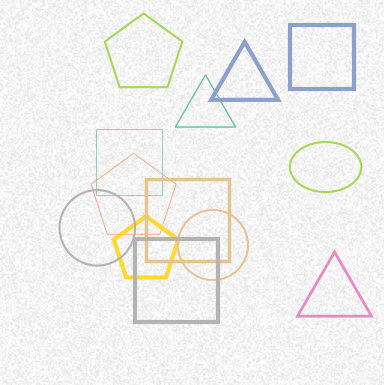[{"shape": "triangle", "thickness": 1, "radius": 0.45, "center": [0.534, 0.715]}, {"shape": "square", "thickness": 0.5, "radius": 0.43, "center": [0.335, 0.578]}, {"shape": "pentagon", "thickness": 0.5, "radius": 0.58, "center": [0.347, 0.486]}, {"shape": "triangle", "thickness": 3, "radius": 0.5, "center": [0.635, 0.791]}, {"shape": "square", "thickness": 3, "radius": 0.41, "center": [0.837, 0.853]}, {"shape": "triangle", "thickness": 2, "radius": 0.56, "center": [0.869, 0.234]}, {"shape": "pentagon", "thickness": 1.5, "radius": 0.53, "center": [0.373, 0.859]}, {"shape": "oval", "thickness": 1.5, "radius": 0.46, "center": [0.846, 0.566]}, {"shape": "pentagon", "thickness": 3, "radius": 0.44, "center": [0.379, 0.35]}, {"shape": "square", "thickness": 2.5, "radius": 0.54, "center": [0.488, 0.429]}, {"shape": "circle", "thickness": 1.5, "radius": 0.46, "center": [0.553, 0.364]}, {"shape": "circle", "thickness": 1.5, "radius": 0.49, "center": [0.253, 0.408]}, {"shape": "square", "thickness": 3, "radius": 0.54, "center": [0.459, 0.272]}]